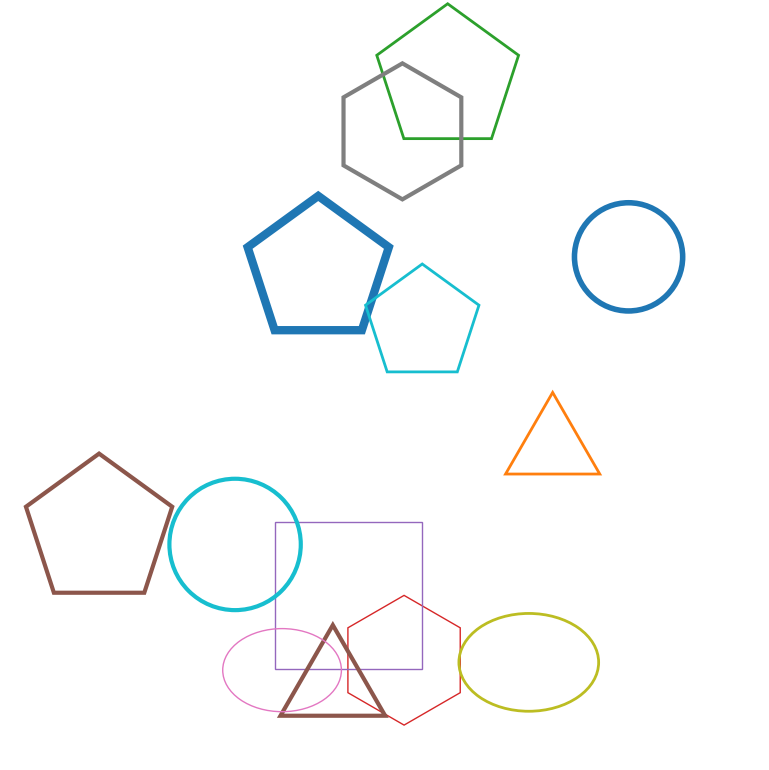[{"shape": "pentagon", "thickness": 3, "radius": 0.48, "center": [0.413, 0.649]}, {"shape": "circle", "thickness": 2, "radius": 0.35, "center": [0.816, 0.666]}, {"shape": "triangle", "thickness": 1, "radius": 0.35, "center": [0.718, 0.42]}, {"shape": "pentagon", "thickness": 1, "radius": 0.48, "center": [0.581, 0.898]}, {"shape": "hexagon", "thickness": 0.5, "radius": 0.42, "center": [0.525, 0.143]}, {"shape": "square", "thickness": 0.5, "radius": 0.48, "center": [0.453, 0.227]}, {"shape": "pentagon", "thickness": 1.5, "radius": 0.5, "center": [0.129, 0.311]}, {"shape": "triangle", "thickness": 1.5, "radius": 0.39, "center": [0.432, 0.11]}, {"shape": "oval", "thickness": 0.5, "radius": 0.39, "center": [0.366, 0.13]}, {"shape": "hexagon", "thickness": 1.5, "radius": 0.44, "center": [0.523, 0.829]}, {"shape": "oval", "thickness": 1, "radius": 0.45, "center": [0.687, 0.14]}, {"shape": "pentagon", "thickness": 1, "radius": 0.39, "center": [0.548, 0.58]}, {"shape": "circle", "thickness": 1.5, "radius": 0.43, "center": [0.305, 0.293]}]